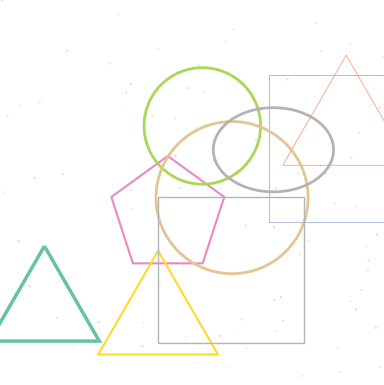[{"shape": "triangle", "thickness": 2.5, "radius": 0.82, "center": [0.115, 0.196]}, {"shape": "triangle", "thickness": 0.5, "radius": 0.95, "center": [0.899, 0.666]}, {"shape": "square", "thickness": 0.5, "radius": 0.95, "center": [0.889, 0.614]}, {"shape": "pentagon", "thickness": 1.5, "radius": 0.77, "center": [0.436, 0.441]}, {"shape": "circle", "thickness": 2, "radius": 0.76, "center": [0.525, 0.673]}, {"shape": "triangle", "thickness": 1.5, "radius": 0.9, "center": [0.411, 0.169]}, {"shape": "circle", "thickness": 2, "radius": 0.99, "center": [0.603, 0.487]}, {"shape": "oval", "thickness": 2, "radius": 0.78, "center": [0.71, 0.611]}, {"shape": "square", "thickness": 1, "radius": 0.95, "center": [0.6, 0.298]}]